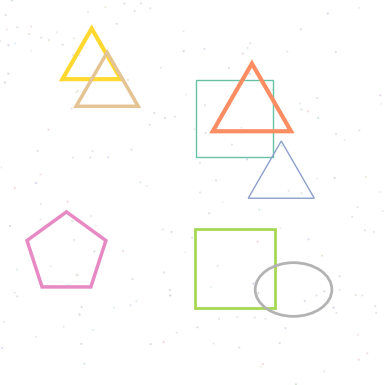[{"shape": "square", "thickness": 1, "radius": 0.5, "center": [0.609, 0.692]}, {"shape": "triangle", "thickness": 3, "radius": 0.59, "center": [0.654, 0.718]}, {"shape": "triangle", "thickness": 1, "radius": 0.5, "center": [0.731, 0.535]}, {"shape": "pentagon", "thickness": 2.5, "radius": 0.54, "center": [0.173, 0.342]}, {"shape": "square", "thickness": 2, "radius": 0.52, "center": [0.61, 0.303]}, {"shape": "triangle", "thickness": 3, "radius": 0.44, "center": [0.238, 0.838]}, {"shape": "triangle", "thickness": 2.5, "radius": 0.47, "center": [0.278, 0.771]}, {"shape": "oval", "thickness": 2, "radius": 0.5, "center": [0.762, 0.248]}]